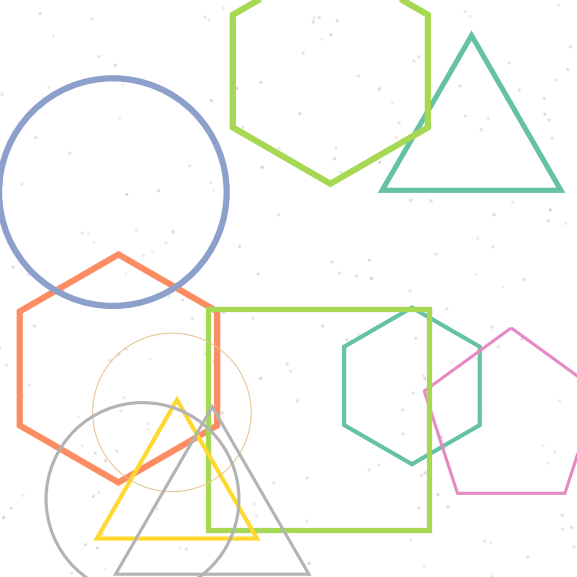[{"shape": "hexagon", "thickness": 2, "radius": 0.68, "center": [0.713, 0.331]}, {"shape": "triangle", "thickness": 2.5, "radius": 0.89, "center": [0.817, 0.759]}, {"shape": "hexagon", "thickness": 3, "radius": 0.99, "center": [0.205, 0.361]}, {"shape": "circle", "thickness": 3, "radius": 0.99, "center": [0.195, 0.666]}, {"shape": "pentagon", "thickness": 1.5, "radius": 0.79, "center": [0.885, 0.273]}, {"shape": "hexagon", "thickness": 3, "radius": 0.97, "center": [0.572, 0.876]}, {"shape": "square", "thickness": 2.5, "radius": 0.96, "center": [0.552, 0.272]}, {"shape": "triangle", "thickness": 2, "radius": 0.8, "center": [0.306, 0.147]}, {"shape": "circle", "thickness": 0.5, "radius": 0.69, "center": [0.298, 0.285]}, {"shape": "triangle", "thickness": 1.5, "radius": 0.97, "center": [0.367, 0.101]}, {"shape": "circle", "thickness": 1.5, "radius": 0.84, "center": [0.247, 0.135]}]